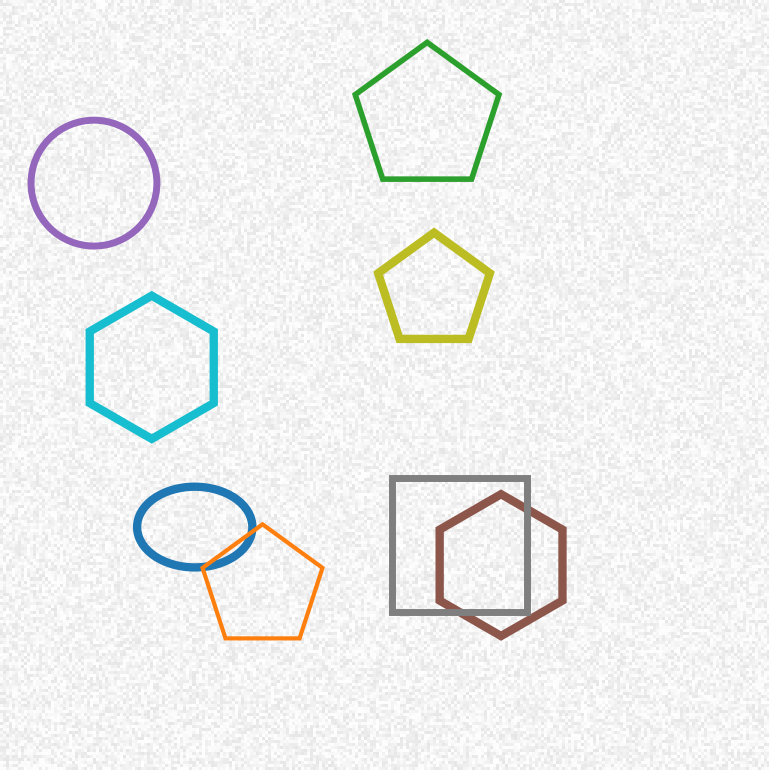[{"shape": "oval", "thickness": 3, "radius": 0.37, "center": [0.253, 0.316]}, {"shape": "pentagon", "thickness": 1.5, "radius": 0.41, "center": [0.341, 0.237]}, {"shape": "pentagon", "thickness": 2, "radius": 0.49, "center": [0.555, 0.847]}, {"shape": "circle", "thickness": 2.5, "radius": 0.41, "center": [0.122, 0.762]}, {"shape": "hexagon", "thickness": 3, "radius": 0.46, "center": [0.651, 0.266]}, {"shape": "square", "thickness": 2.5, "radius": 0.44, "center": [0.597, 0.292]}, {"shape": "pentagon", "thickness": 3, "radius": 0.38, "center": [0.564, 0.622]}, {"shape": "hexagon", "thickness": 3, "radius": 0.46, "center": [0.197, 0.523]}]